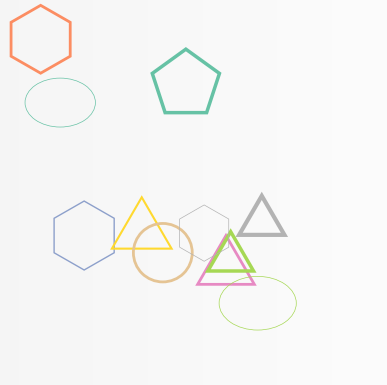[{"shape": "pentagon", "thickness": 2.5, "radius": 0.46, "center": [0.48, 0.781]}, {"shape": "oval", "thickness": 0.5, "radius": 0.45, "center": [0.155, 0.734]}, {"shape": "hexagon", "thickness": 2, "radius": 0.44, "center": [0.105, 0.898]}, {"shape": "hexagon", "thickness": 1, "radius": 0.45, "center": [0.217, 0.388]}, {"shape": "triangle", "thickness": 2, "radius": 0.42, "center": [0.583, 0.304]}, {"shape": "triangle", "thickness": 2.5, "radius": 0.34, "center": [0.595, 0.33]}, {"shape": "oval", "thickness": 0.5, "radius": 0.5, "center": [0.665, 0.212]}, {"shape": "triangle", "thickness": 1.5, "radius": 0.44, "center": [0.366, 0.399]}, {"shape": "circle", "thickness": 2, "radius": 0.38, "center": [0.42, 0.344]}, {"shape": "hexagon", "thickness": 0.5, "radius": 0.37, "center": [0.527, 0.395]}, {"shape": "triangle", "thickness": 3, "radius": 0.34, "center": [0.676, 0.424]}]